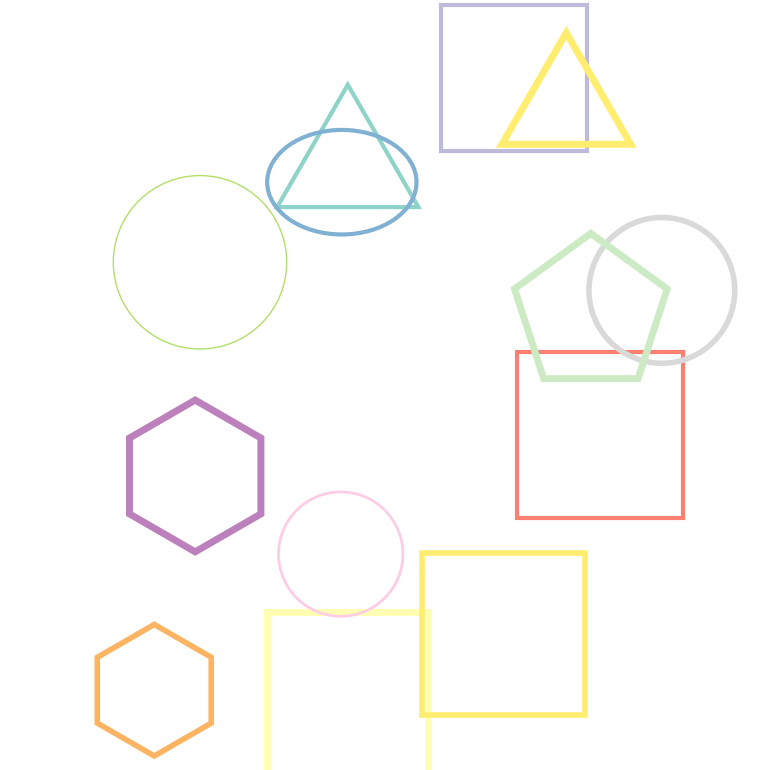[{"shape": "triangle", "thickness": 1.5, "radius": 0.53, "center": [0.452, 0.784]}, {"shape": "square", "thickness": 2.5, "radius": 0.52, "center": [0.451, 0.101]}, {"shape": "square", "thickness": 1.5, "radius": 0.47, "center": [0.667, 0.898]}, {"shape": "square", "thickness": 1.5, "radius": 0.54, "center": [0.779, 0.435]}, {"shape": "oval", "thickness": 1.5, "radius": 0.48, "center": [0.444, 0.763]}, {"shape": "hexagon", "thickness": 2, "radius": 0.43, "center": [0.2, 0.104]}, {"shape": "circle", "thickness": 0.5, "radius": 0.56, "center": [0.26, 0.659]}, {"shape": "circle", "thickness": 1, "radius": 0.4, "center": [0.442, 0.28]}, {"shape": "circle", "thickness": 2, "radius": 0.47, "center": [0.86, 0.623]}, {"shape": "hexagon", "thickness": 2.5, "radius": 0.49, "center": [0.254, 0.382]}, {"shape": "pentagon", "thickness": 2.5, "radius": 0.52, "center": [0.767, 0.593]}, {"shape": "triangle", "thickness": 2.5, "radius": 0.48, "center": [0.735, 0.861]}, {"shape": "square", "thickness": 2, "radius": 0.53, "center": [0.654, 0.177]}]